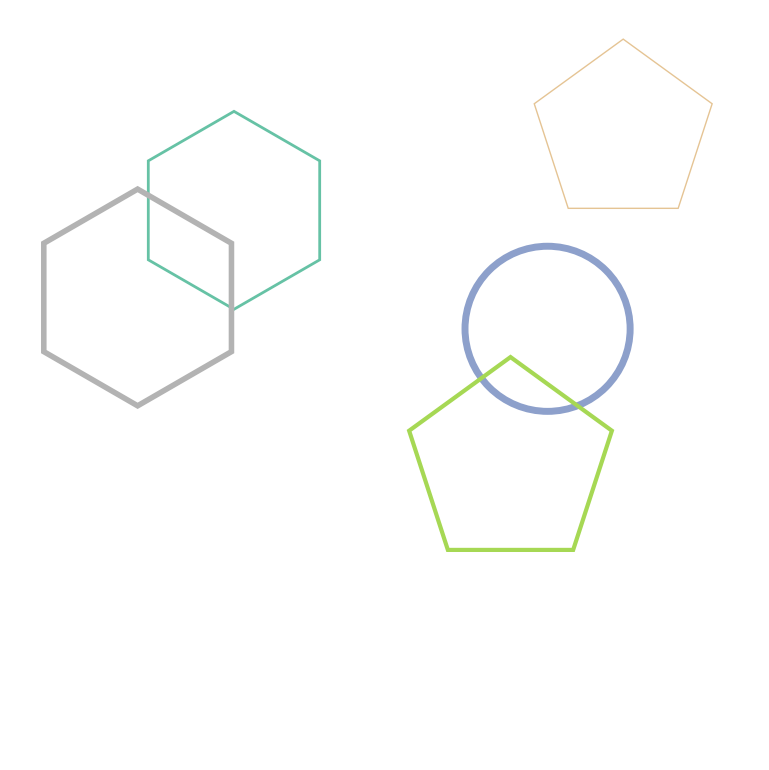[{"shape": "hexagon", "thickness": 1, "radius": 0.64, "center": [0.304, 0.727]}, {"shape": "circle", "thickness": 2.5, "radius": 0.54, "center": [0.711, 0.573]}, {"shape": "pentagon", "thickness": 1.5, "radius": 0.69, "center": [0.663, 0.398]}, {"shape": "pentagon", "thickness": 0.5, "radius": 0.61, "center": [0.809, 0.828]}, {"shape": "hexagon", "thickness": 2, "radius": 0.7, "center": [0.179, 0.614]}]